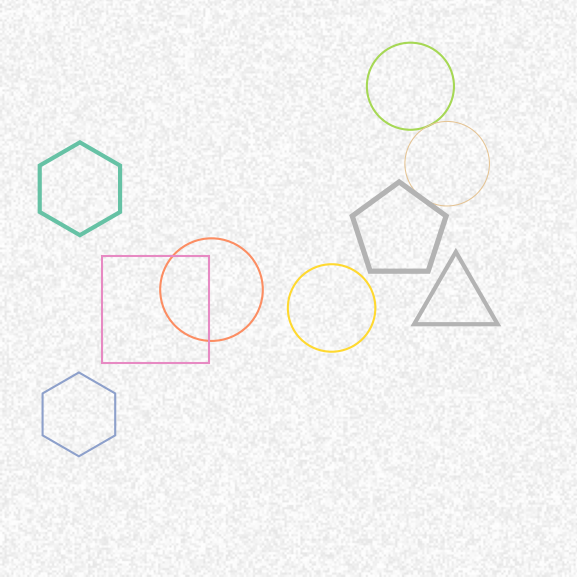[{"shape": "hexagon", "thickness": 2, "radius": 0.4, "center": [0.138, 0.672]}, {"shape": "circle", "thickness": 1, "radius": 0.44, "center": [0.366, 0.498]}, {"shape": "hexagon", "thickness": 1, "radius": 0.36, "center": [0.137, 0.282]}, {"shape": "square", "thickness": 1, "radius": 0.46, "center": [0.269, 0.463]}, {"shape": "circle", "thickness": 1, "radius": 0.38, "center": [0.711, 0.85]}, {"shape": "circle", "thickness": 1, "radius": 0.38, "center": [0.574, 0.466]}, {"shape": "circle", "thickness": 0.5, "radius": 0.37, "center": [0.774, 0.716]}, {"shape": "triangle", "thickness": 2, "radius": 0.42, "center": [0.789, 0.479]}, {"shape": "pentagon", "thickness": 2.5, "radius": 0.43, "center": [0.691, 0.599]}]